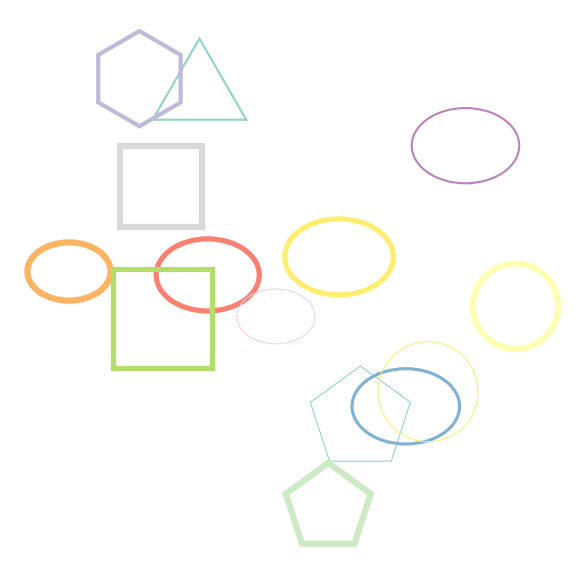[{"shape": "pentagon", "thickness": 0.5, "radius": 0.46, "center": [0.624, 0.274]}, {"shape": "triangle", "thickness": 1, "radius": 0.47, "center": [0.345, 0.839]}, {"shape": "circle", "thickness": 3, "radius": 0.37, "center": [0.893, 0.469]}, {"shape": "hexagon", "thickness": 2, "radius": 0.41, "center": [0.241, 0.863]}, {"shape": "oval", "thickness": 2.5, "radius": 0.45, "center": [0.36, 0.523]}, {"shape": "oval", "thickness": 1.5, "radius": 0.47, "center": [0.703, 0.296]}, {"shape": "oval", "thickness": 3, "radius": 0.36, "center": [0.119, 0.529]}, {"shape": "square", "thickness": 2.5, "radius": 0.43, "center": [0.281, 0.447]}, {"shape": "oval", "thickness": 0.5, "radius": 0.34, "center": [0.478, 0.451]}, {"shape": "square", "thickness": 3, "radius": 0.35, "center": [0.279, 0.676]}, {"shape": "oval", "thickness": 1, "radius": 0.47, "center": [0.806, 0.747]}, {"shape": "pentagon", "thickness": 3, "radius": 0.39, "center": [0.568, 0.12]}, {"shape": "circle", "thickness": 0.5, "radius": 0.43, "center": [0.741, 0.321]}, {"shape": "oval", "thickness": 2.5, "radius": 0.47, "center": [0.587, 0.554]}]